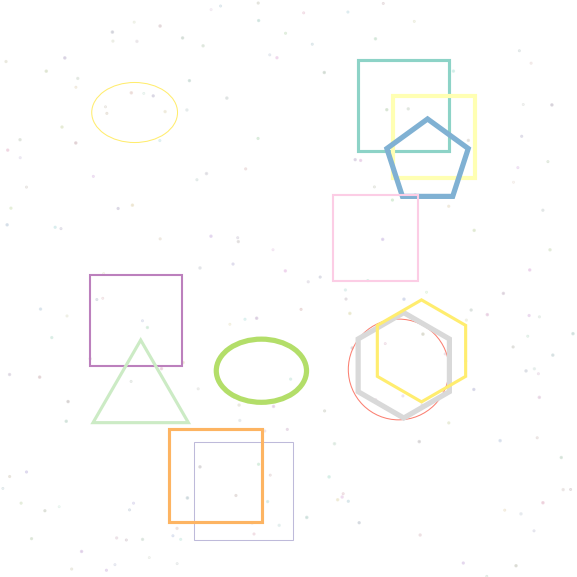[{"shape": "square", "thickness": 1.5, "radius": 0.39, "center": [0.699, 0.816]}, {"shape": "square", "thickness": 2, "radius": 0.35, "center": [0.751, 0.762]}, {"shape": "square", "thickness": 0.5, "radius": 0.43, "center": [0.421, 0.149]}, {"shape": "circle", "thickness": 0.5, "radius": 0.44, "center": [0.69, 0.359]}, {"shape": "pentagon", "thickness": 2.5, "radius": 0.37, "center": [0.74, 0.719]}, {"shape": "square", "thickness": 1.5, "radius": 0.4, "center": [0.374, 0.176]}, {"shape": "oval", "thickness": 2.5, "radius": 0.39, "center": [0.453, 0.357]}, {"shape": "square", "thickness": 1, "radius": 0.37, "center": [0.65, 0.587]}, {"shape": "hexagon", "thickness": 2.5, "radius": 0.46, "center": [0.699, 0.367]}, {"shape": "square", "thickness": 1, "radius": 0.4, "center": [0.235, 0.444]}, {"shape": "triangle", "thickness": 1.5, "radius": 0.48, "center": [0.244, 0.315]}, {"shape": "oval", "thickness": 0.5, "radius": 0.37, "center": [0.233, 0.804]}, {"shape": "hexagon", "thickness": 1.5, "radius": 0.44, "center": [0.73, 0.392]}]